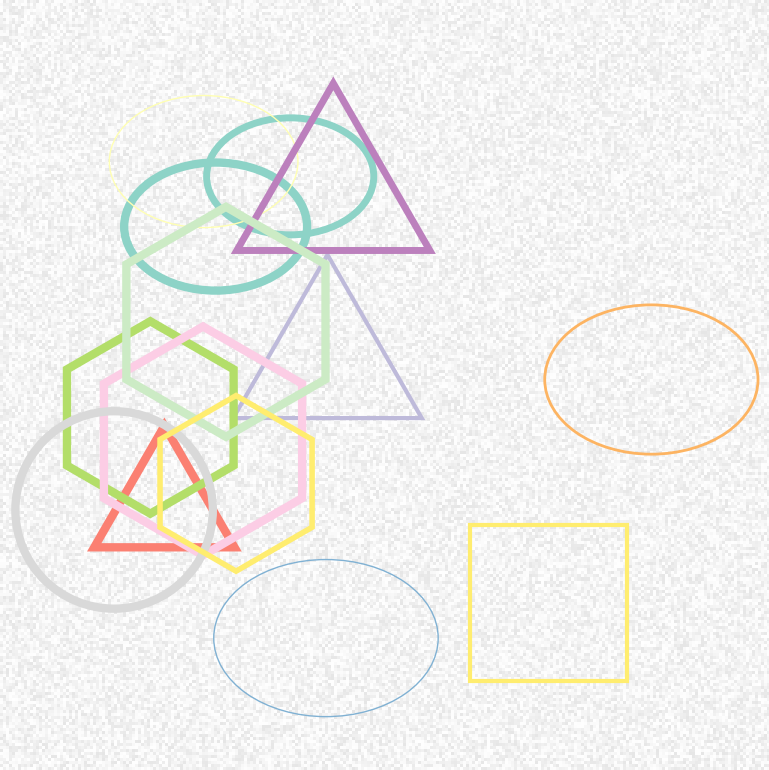[{"shape": "oval", "thickness": 2.5, "radius": 0.54, "center": [0.377, 0.771]}, {"shape": "oval", "thickness": 3, "radius": 0.59, "center": [0.28, 0.706]}, {"shape": "oval", "thickness": 0.5, "radius": 0.61, "center": [0.264, 0.79]}, {"shape": "triangle", "thickness": 1.5, "radius": 0.71, "center": [0.425, 0.528]}, {"shape": "triangle", "thickness": 3, "radius": 0.53, "center": [0.213, 0.342]}, {"shape": "oval", "thickness": 0.5, "radius": 0.73, "center": [0.423, 0.171]}, {"shape": "oval", "thickness": 1, "radius": 0.69, "center": [0.846, 0.507]}, {"shape": "hexagon", "thickness": 3, "radius": 0.62, "center": [0.195, 0.458]}, {"shape": "hexagon", "thickness": 3, "radius": 0.74, "center": [0.264, 0.427]}, {"shape": "circle", "thickness": 3, "radius": 0.64, "center": [0.148, 0.338]}, {"shape": "triangle", "thickness": 2.5, "radius": 0.72, "center": [0.433, 0.747]}, {"shape": "hexagon", "thickness": 3, "radius": 0.75, "center": [0.293, 0.582]}, {"shape": "square", "thickness": 1.5, "radius": 0.51, "center": [0.712, 0.217]}, {"shape": "hexagon", "thickness": 2, "radius": 0.57, "center": [0.307, 0.372]}]